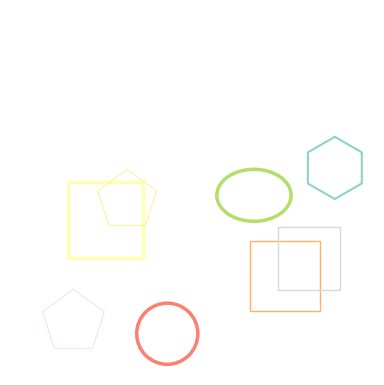[{"shape": "hexagon", "thickness": 1.5, "radius": 0.4, "center": [0.87, 0.564]}, {"shape": "square", "thickness": 2.5, "radius": 0.49, "center": [0.275, 0.428]}, {"shape": "circle", "thickness": 2.5, "radius": 0.4, "center": [0.434, 0.133]}, {"shape": "square", "thickness": 1, "radius": 0.45, "center": [0.741, 0.283]}, {"shape": "oval", "thickness": 2.5, "radius": 0.48, "center": [0.66, 0.493]}, {"shape": "square", "thickness": 1, "radius": 0.41, "center": [0.803, 0.329]}, {"shape": "pentagon", "thickness": 0.5, "radius": 0.42, "center": [0.191, 0.164]}, {"shape": "pentagon", "thickness": 0.5, "radius": 0.4, "center": [0.33, 0.479]}]